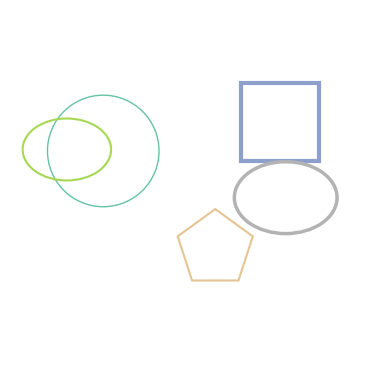[{"shape": "circle", "thickness": 1, "radius": 0.72, "center": [0.268, 0.608]}, {"shape": "square", "thickness": 3, "radius": 0.5, "center": [0.727, 0.684]}, {"shape": "oval", "thickness": 1.5, "radius": 0.57, "center": [0.174, 0.612]}, {"shape": "pentagon", "thickness": 1.5, "radius": 0.51, "center": [0.559, 0.354]}, {"shape": "oval", "thickness": 2.5, "radius": 0.67, "center": [0.742, 0.487]}]